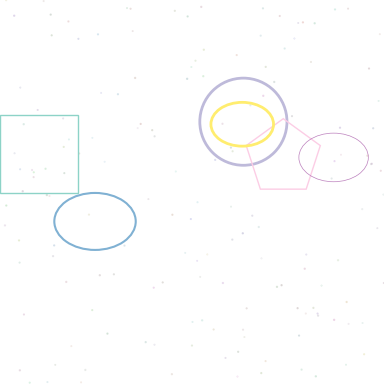[{"shape": "square", "thickness": 1, "radius": 0.5, "center": [0.101, 0.6]}, {"shape": "circle", "thickness": 2, "radius": 0.57, "center": [0.632, 0.684]}, {"shape": "oval", "thickness": 1.5, "radius": 0.53, "center": [0.247, 0.425]}, {"shape": "pentagon", "thickness": 1, "radius": 0.51, "center": [0.736, 0.591]}, {"shape": "oval", "thickness": 0.5, "radius": 0.45, "center": [0.866, 0.591]}, {"shape": "oval", "thickness": 2, "radius": 0.41, "center": [0.629, 0.677]}]